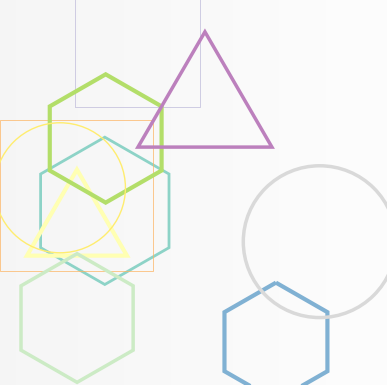[{"shape": "hexagon", "thickness": 2, "radius": 0.96, "center": [0.27, 0.452]}, {"shape": "triangle", "thickness": 3, "radius": 0.74, "center": [0.199, 0.41]}, {"shape": "square", "thickness": 0.5, "radius": 0.81, "center": [0.354, 0.883]}, {"shape": "hexagon", "thickness": 3, "radius": 0.77, "center": [0.712, 0.112]}, {"shape": "square", "thickness": 0.5, "radius": 0.98, "center": [0.197, 0.492]}, {"shape": "hexagon", "thickness": 3, "radius": 0.83, "center": [0.273, 0.64]}, {"shape": "circle", "thickness": 2.5, "radius": 0.99, "center": [0.825, 0.372]}, {"shape": "triangle", "thickness": 2.5, "radius": 1.0, "center": [0.529, 0.718]}, {"shape": "hexagon", "thickness": 2.5, "radius": 0.84, "center": [0.199, 0.174]}, {"shape": "circle", "thickness": 1, "radius": 0.84, "center": [0.155, 0.512]}]